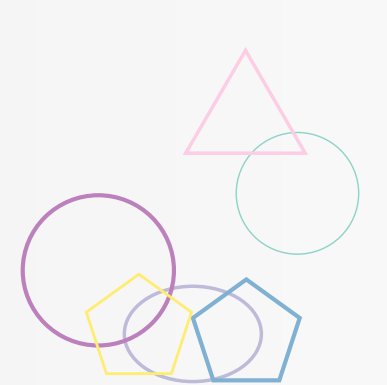[{"shape": "circle", "thickness": 1, "radius": 0.79, "center": [0.768, 0.498]}, {"shape": "oval", "thickness": 2.5, "radius": 0.88, "center": [0.498, 0.133]}, {"shape": "pentagon", "thickness": 3, "radius": 0.72, "center": [0.636, 0.129]}, {"shape": "triangle", "thickness": 2.5, "radius": 0.89, "center": [0.633, 0.691]}, {"shape": "circle", "thickness": 3, "radius": 0.98, "center": [0.254, 0.298]}, {"shape": "pentagon", "thickness": 2, "radius": 0.71, "center": [0.358, 0.145]}]